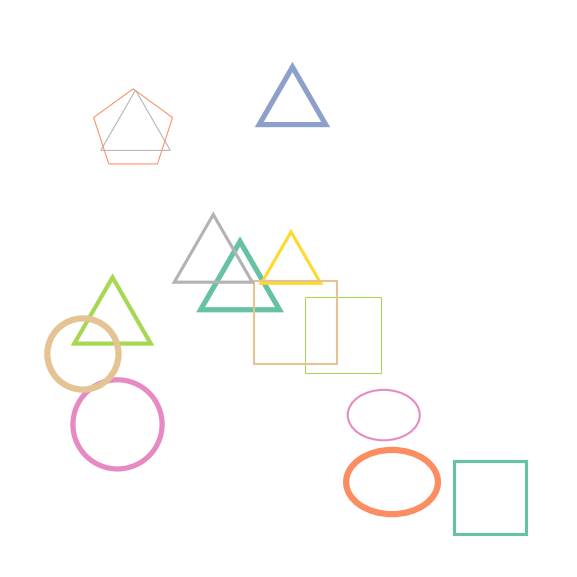[{"shape": "square", "thickness": 1.5, "radius": 0.31, "center": [0.848, 0.137]}, {"shape": "triangle", "thickness": 2.5, "radius": 0.39, "center": [0.416, 0.502]}, {"shape": "oval", "thickness": 3, "radius": 0.4, "center": [0.679, 0.164]}, {"shape": "pentagon", "thickness": 0.5, "radius": 0.36, "center": [0.23, 0.773]}, {"shape": "triangle", "thickness": 2.5, "radius": 0.33, "center": [0.506, 0.817]}, {"shape": "oval", "thickness": 1, "radius": 0.31, "center": [0.664, 0.28]}, {"shape": "circle", "thickness": 2.5, "radius": 0.39, "center": [0.203, 0.264]}, {"shape": "triangle", "thickness": 2, "radius": 0.38, "center": [0.195, 0.442]}, {"shape": "square", "thickness": 0.5, "radius": 0.33, "center": [0.595, 0.419]}, {"shape": "triangle", "thickness": 1.5, "radius": 0.3, "center": [0.504, 0.538]}, {"shape": "circle", "thickness": 3, "radius": 0.31, "center": [0.144, 0.386]}, {"shape": "square", "thickness": 1, "radius": 0.36, "center": [0.512, 0.441]}, {"shape": "triangle", "thickness": 0.5, "radius": 0.35, "center": [0.235, 0.773]}, {"shape": "triangle", "thickness": 1.5, "radius": 0.39, "center": [0.369, 0.55]}]